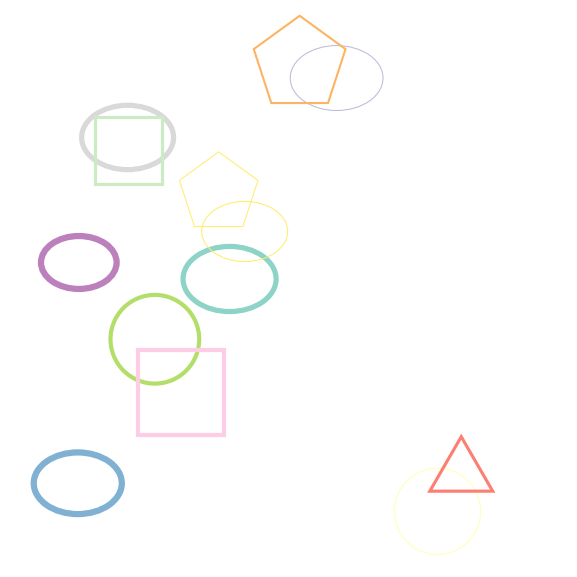[{"shape": "oval", "thickness": 2.5, "radius": 0.4, "center": [0.398, 0.516]}, {"shape": "circle", "thickness": 0.5, "radius": 0.37, "center": [0.758, 0.114]}, {"shape": "oval", "thickness": 0.5, "radius": 0.4, "center": [0.583, 0.864]}, {"shape": "triangle", "thickness": 1.5, "radius": 0.31, "center": [0.799, 0.18]}, {"shape": "oval", "thickness": 3, "radius": 0.38, "center": [0.135, 0.162]}, {"shape": "pentagon", "thickness": 1, "radius": 0.42, "center": [0.519, 0.888]}, {"shape": "circle", "thickness": 2, "radius": 0.38, "center": [0.268, 0.412]}, {"shape": "square", "thickness": 2, "radius": 0.37, "center": [0.314, 0.319]}, {"shape": "oval", "thickness": 2.5, "radius": 0.4, "center": [0.221, 0.761]}, {"shape": "oval", "thickness": 3, "radius": 0.33, "center": [0.136, 0.545]}, {"shape": "square", "thickness": 1.5, "radius": 0.29, "center": [0.223, 0.738]}, {"shape": "pentagon", "thickness": 0.5, "radius": 0.36, "center": [0.379, 0.665]}, {"shape": "oval", "thickness": 0.5, "radius": 0.37, "center": [0.424, 0.598]}]